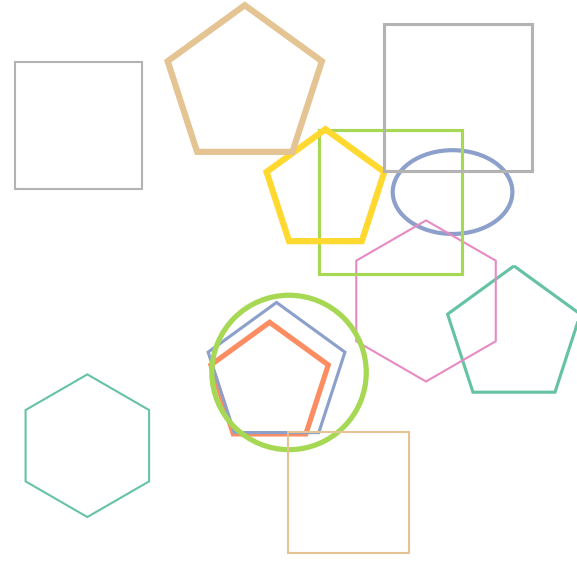[{"shape": "hexagon", "thickness": 1, "radius": 0.62, "center": [0.151, 0.227]}, {"shape": "pentagon", "thickness": 1.5, "radius": 0.6, "center": [0.89, 0.418]}, {"shape": "pentagon", "thickness": 2.5, "radius": 0.53, "center": [0.467, 0.334]}, {"shape": "oval", "thickness": 2, "radius": 0.52, "center": [0.784, 0.667]}, {"shape": "pentagon", "thickness": 1.5, "radius": 0.62, "center": [0.479, 0.351]}, {"shape": "hexagon", "thickness": 1, "radius": 0.7, "center": [0.738, 0.478]}, {"shape": "circle", "thickness": 2.5, "radius": 0.67, "center": [0.501, 0.354]}, {"shape": "square", "thickness": 1.5, "radius": 0.62, "center": [0.676, 0.649]}, {"shape": "pentagon", "thickness": 3, "radius": 0.54, "center": [0.563, 0.668]}, {"shape": "square", "thickness": 1, "radius": 0.52, "center": [0.603, 0.146]}, {"shape": "pentagon", "thickness": 3, "radius": 0.7, "center": [0.424, 0.85]}, {"shape": "square", "thickness": 1.5, "radius": 0.64, "center": [0.793, 0.83]}, {"shape": "square", "thickness": 1, "radius": 0.55, "center": [0.136, 0.782]}]